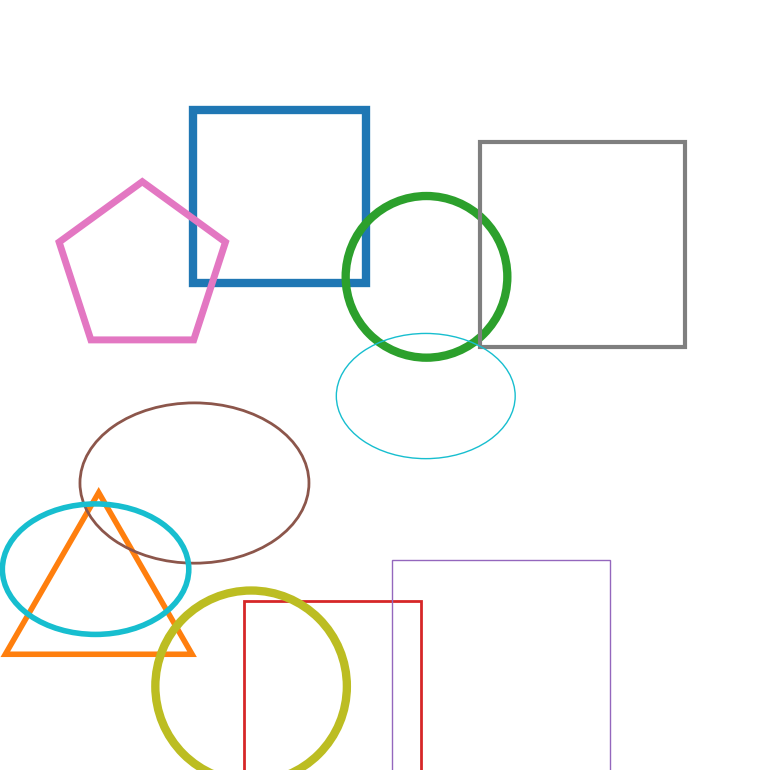[{"shape": "square", "thickness": 3, "radius": 0.56, "center": [0.363, 0.744]}, {"shape": "triangle", "thickness": 2, "radius": 0.7, "center": [0.128, 0.22]}, {"shape": "circle", "thickness": 3, "radius": 0.52, "center": [0.554, 0.64]}, {"shape": "square", "thickness": 1, "radius": 0.58, "center": [0.432, 0.104]}, {"shape": "square", "thickness": 0.5, "radius": 0.71, "center": [0.65, 0.131]}, {"shape": "oval", "thickness": 1, "radius": 0.74, "center": [0.253, 0.373]}, {"shape": "pentagon", "thickness": 2.5, "radius": 0.57, "center": [0.185, 0.65]}, {"shape": "square", "thickness": 1.5, "radius": 0.66, "center": [0.757, 0.683]}, {"shape": "circle", "thickness": 3, "radius": 0.62, "center": [0.326, 0.109]}, {"shape": "oval", "thickness": 2, "radius": 0.61, "center": [0.124, 0.261]}, {"shape": "oval", "thickness": 0.5, "radius": 0.58, "center": [0.553, 0.486]}]